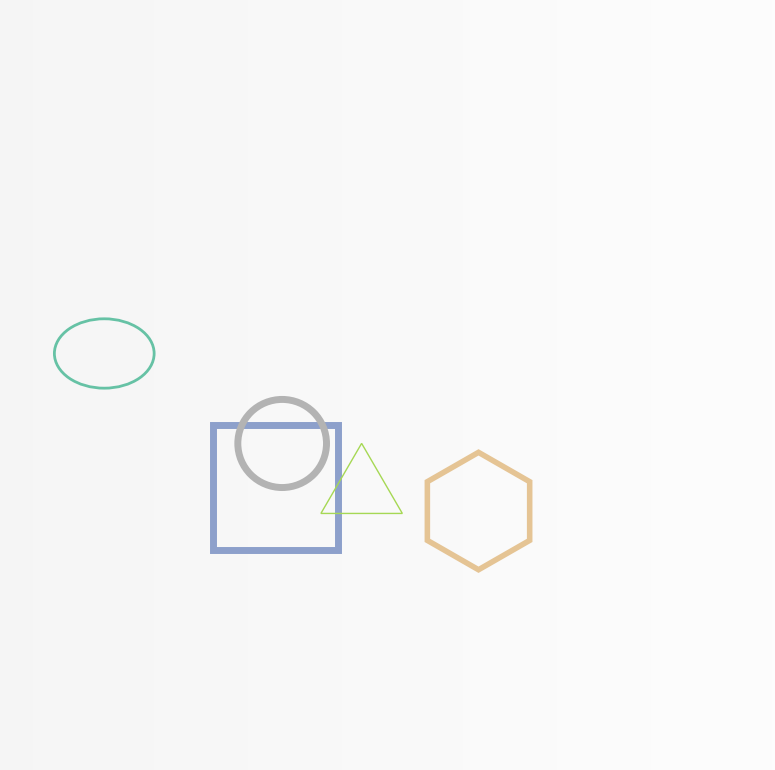[{"shape": "oval", "thickness": 1, "radius": 0.32, "center": [0.135, 0.541]}, {"shape": "square", "thickness": 2.5, "radius": 0.4, "center": [0.355, 0.367]}, {"shape": "triangle", "thickness": 0.5, "radius": 0.3, "center": [0.467, 0.364]}, {"shape": "hexagon", "thickness": 2, "radius": 0.38, "center": [0.617, 0.336]}, {"shape": "circle", "thickness": 2.5, "radius": 0.29, "center": [0.364, 0.424]}]